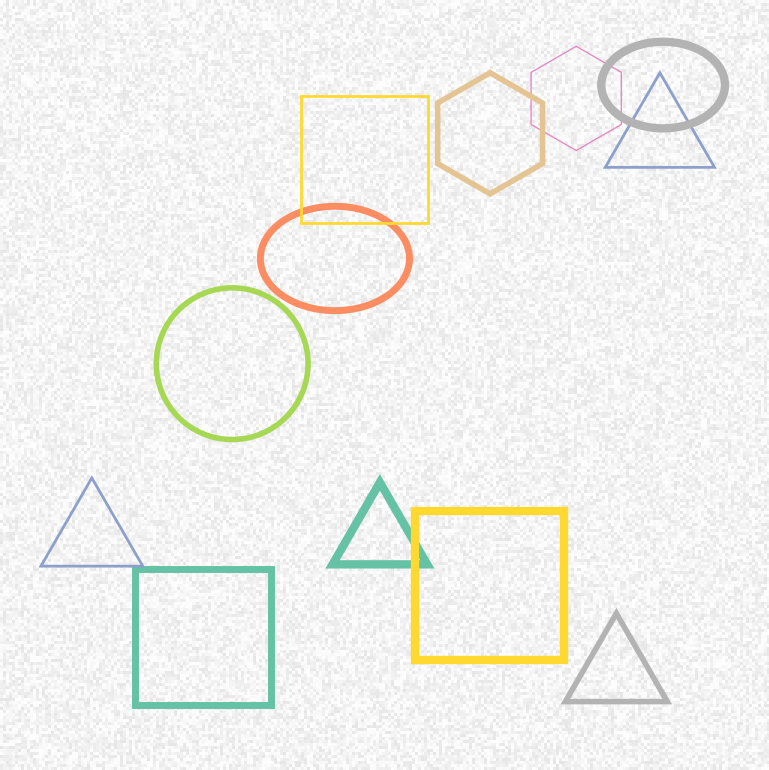[{"shape": "square", "thickness": 2.5, "radius": 0.44, "center": [0.264, 0.173]}, {"shape": "triangle", "thickness": 3, "radius": 0.35, "center": [0.493, 0.303]}, {"shape": "oval", "thickness": 2.5, "radius": 0.48, "center": [0.435, 0.664]}, {"shape": "triangle", "thickness": 1, "radius": 0.41, "center": [0.857, 0.824]}, {"shape": "triangle", "thickness": 1, "radius": 0.38, "center": [0.119, 0.303]}, {"shape": "hexagon", "thickness": 0.5, "radius": 0.34, "center": [0.748, 0.872]}, {"shape": "circle", "thickness": 2, "radius": 0.49, "center": [0.302, 0.528]}, {"shape": "square", "thickness": 1, "radius": 0.41, "center": [0.473, 0.793]}, {"shape": "square", "thickness": 3, "radius": 0.49, "center": [0.636, 0.24]}, {"shape": "hexagon", "thickness": 2, "radius": 0.39, "center": [0.637, 0.827]}, {"shape": "triangle", "thickness": 2, "radius": 0.38, "center": [0.8, 0.127]}, {"shape": "oval", "thickness": 3, "radius": 0.4, "center": [0.861, 0.89]}]